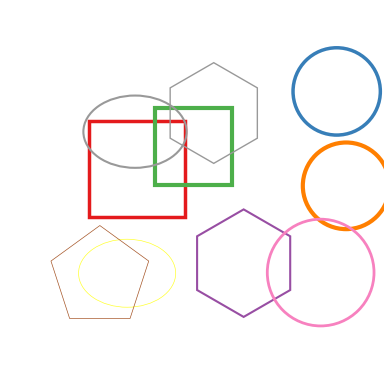[{"shape": "square", "thickness": 2.5, "radius": 0.63, "center": [0.356, 0.561]}, {"shape": "circle", "thickness": 2.5, "radius": 0.57, "center": [0.875, 0.763]}, {"shape": "square", "thickness": 3, "radius": 0.5, "center": [0.503, 0.619]}, {"shape": "hexagon", "thickness": 1.5, "radius": 0.7, "center": [0.633, 0.316]}, {"shape": "circle", "thickness": 3, "radius": 0.56, "center": [0.899, 0.517]}, {"shape": "oval", "thickness": 0.5, "radius": 0.63, "center": [0.33, 0.29]}, {"shape": "pentagon", "thickness": 0.5, "radius": 0.67, "center": [0.259, 0.281]}, {"shape": "circle", "thickness": 2, "radius": 0.69, "center": [0.833, 0.292]}, {"shape": "hexagon", "thickness": 1, "radius": 0.65, "center": [0.555, 0.706]}, {"shape": "oval", "thickness": 1.5, "radius": 0.67, "center": [0.351, 0.658]}]